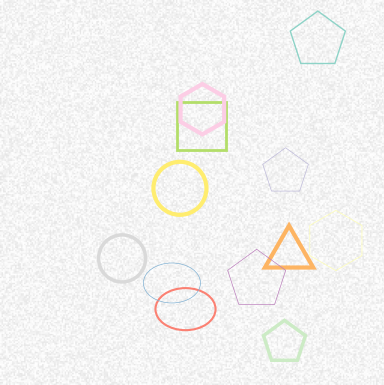[{"shape": "pentagon", "thickness": 1, "radius": 0.38, "center": [0.826, 0.896]}, {"shape": "hexagon", "thickness": 0.5, "radius": 0.39, "center": [0.872, 0.375]}, {"shape": "pentagon", "thickness": 0.5, "radius": 0.31, "center": [0.742, 0.554]}, {"shape": "oval", "thickness": 1.5, "radius": 0.39, "center": [0.482, 0.197]}, {"shape": "oval", "thickness": 0.5, "radius": 0.37, "center": [0.447, 0.265]}, {"shape": "triangle", "thickness": 3, "radius": 0.36, "center": [0.751, 0.341]}, {"shape": "square", "thickness": 2, "radius": 0.31, "center": [0.524, 0.673]}, {"shape": "hexagon", "thickness": 3, "radius": 0.33, "center": [0.526, 0.716]}, {"shape": "circle", "thickness": 2.5, "radius": 0.31, "center": [0.317, 0.329]}, {"shape": "pentagon", "thickness": 0.5, "radius": 0.4, "center": [0.667, 0.273]}, {"shape": "pentagon", "thickness": 2.5, "radius": 0.29, "center": [0.739, 0.111]}, {"shape": "circle", "thickness": 3, "radius": 0.34, "center": [0.467, 0.511]}]